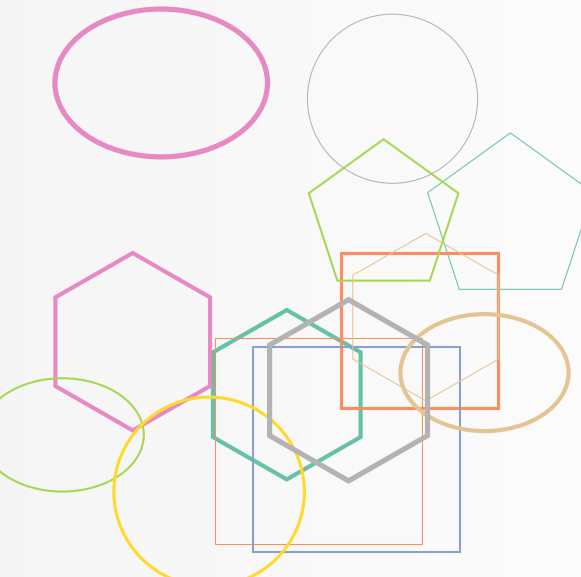[{"shape": "pentagon", "thickness": 0.5, "radius": 0.75, "center": [0.878, 0.619]}, {"shape": "hexagon", "thickness": 2, "radius": 0.73, "center": [0.493, 0.316]}, {"shape": "square", "thickness": 0.5, "radius": 0.89, "center": [0.548, 0.235]}, {"shape": "square", "thickness": 1.5, "radius": 0.67, "center": [0.722, 0.427]}, {"shape": "square", "thickness": 1, "radius": 0.89, "center": [0.614, 0.221]}, {"shape": "oval", "thickness": 2.5, "radius": 0.91, "center": [0.277, 0.855]}, {"shape": "hexagon", "thickness": 2, "radius": 0.77, "center": [0.228, 0.407]}, {"shape": "pentagon", "thickness": 1, "radius": 0.68, "center": [0.66, 0.623]}, {"shape": "oval", "thickness": 1, "radius": 0.7, "center": [0.107, 0.246]}, {"shape": "circle", "thickness": 1.5, "radius": 0.82, "center": [0.36, 0.148]}, {"shape": "hexagon", "thickness": 0.5, "radius": 0.72, "center": [0.733, 0.45]}, {"shape": "oval", "thickness": 2, "radius": 0.72, "center": [0.834, 0.354]}, {"shape": "hexagon", "thickness": 2.5, "radius": 0.78, "center": [0.6, 0.323]}, {"shape": "circle", "thickness": 0.5, "radius": 0.73, "center": [0.675, 0.828]}]